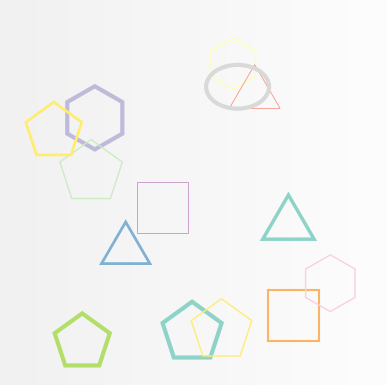[{"shape": "pentagon", "thickness": 3, "radius": 0.4, "center": [0.496, 0.136]}, {"shape": "triangle", "thickness": 2.5, "radius": 0.38, "center": [0.744, 0.417]}, {"shape": "hexagon", "thickness": 1, "radius": 0.33, "center": [0.602, 0.834]}, {"shape": "hexagon", "thickness": 3, "radius": 0.41, "center": [0.245, 0.694]}, {"shape": "triangle", "thickness": 0.5, "radius": 0.38, "center": [0.657, 0.756]}, {"shape": "triangle", "thickness": 2, "radius": 0.36, "center": [0.324, 0.351]}, {"shape": "square", "thickness": 1.5, "radius": 0.33, "center": [0.757, 0.181]}, {"shape": "pentagon", "thickness": 3, "radius": 0.37, "center": [0.212, 0.111]}, {"shape": "hexagon", "thickness": 1, "radius": 0.37, "center": [0.852, 0.264]}, {"shape": "oval", "thickness": 3, "radius": 0.41, "center": [0.613, 0.775]}, {"shape": "square", "thickness": 0.5, "radius": 0.33, "center": [0.419, 0.461]}, {"shape": "pentagon", "thickness": 1, "radius": 0.42, "center": [0.235, 0.553]}, {"shape": "pentagon", "thickness": 2, "radius": 0.38, "center": [0.139, 0.659]}, {"shape": "pentagon", "thickness": 1, "radius": 0.41, "center": [0.572, 0.142]}]